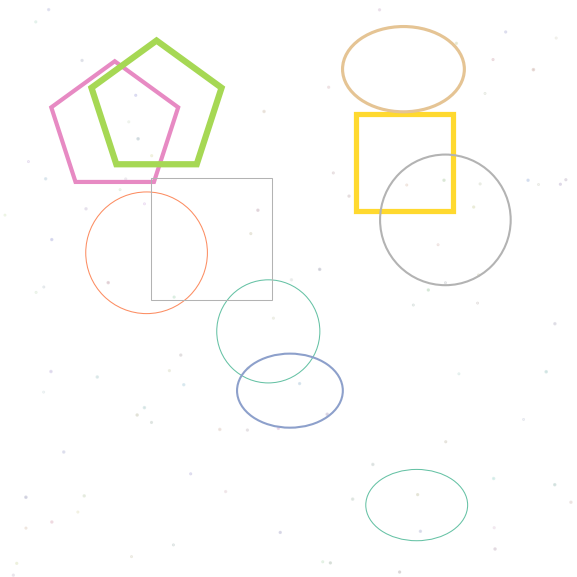[{"shape": "circle", "thickness": 0.5, "radius": 0.45, "center": [0.465, 0.425]}, {"shape": "oval", "thickness": 0.5, "radius": 0.44, "center": [0.722, 0.125]}, {"shape": "circle", "thickness": 0.5, "radius": 0.53, "center": [0.254, 0.561]}, {"shape": "oval", "thickness": 1, "radius": 0.46, "center": [0.502, 0.323]}, {"shape": "pentagon", "thickness": 2, "radius": 0.58, "center": [0.199, 0.778]}, {"shape": "pentagon", "thickness": 3, "radius": 0.59, "center": [0.271, 0.811]}, {"shape": "square", "thickness": 2.5, "radius": 0.42, "center": [0.7, 0.717]}, {"shape": "oval", "thickness": 1.5, "radius": 0.53, "center": [0.699, 0.879]}, {"shape": "square", "thickness": 0.5, "radius": 0.53, "center": [0.366, 0.586]}, {"shape": "circle", "thickness": 1, "radius": 0.57, "center": [0.771, 0.618]}]